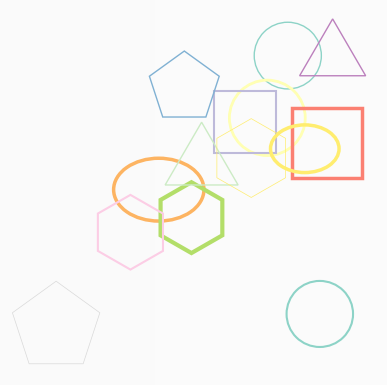[{"shape": "circle", "thickness": 1.5, "radius": 0.43, "center": [0.825, 0.185]}, {"shape": "circle", "thickness": 1, "radius": 0.43, "center": [0.743, 0.856]}, {"shape": "circle", "thickness": 2, "radius": 0.49, "center": [0.69, 0.694]}, {"shape": "square", "thickness": 1.5, "radius": 0.41, "center": [0.632, 0.683]}, {"shape": "square", "thickness": 2.5, "radius": 0.45, "center": [0.843, 0.628]}, {"shape": "pentagon", "thickness": 1, "radius": 0.47, "center": [0.476, 0.773]}, {"shape": "oval", "thickness": 2.5, "radius": 0.58, "center": [0.41, 0.507]}, {"shape": "hexagon", "thickness": 3, "radius": 0.46, "center": [0.494, 0.435]}, {"shape": "hexagon", "thickness": 1.5, "radius": 0.49, "center": [0.337, 0.397]}, {"shape": "pentagon", "thickness": 0.5, "radius": 0.59, "center": [0.145, 0.151]}, {"shape": "triangle", "thickness": 1, "radius": 0.49, "center": [0.858, 0.852]}, {"shape": "triangle", "thickness": 1, "radius": 0.54, "center": [0.52, 0.574]}, {"shape": "oval", "thickness": 2.5, "radius": 0.44, "center": [0.787, 0.614]}, {"shape": "hexagon", "thickness": 0.5, "radius": 0.51, "center": [0.648, 0.59]}]